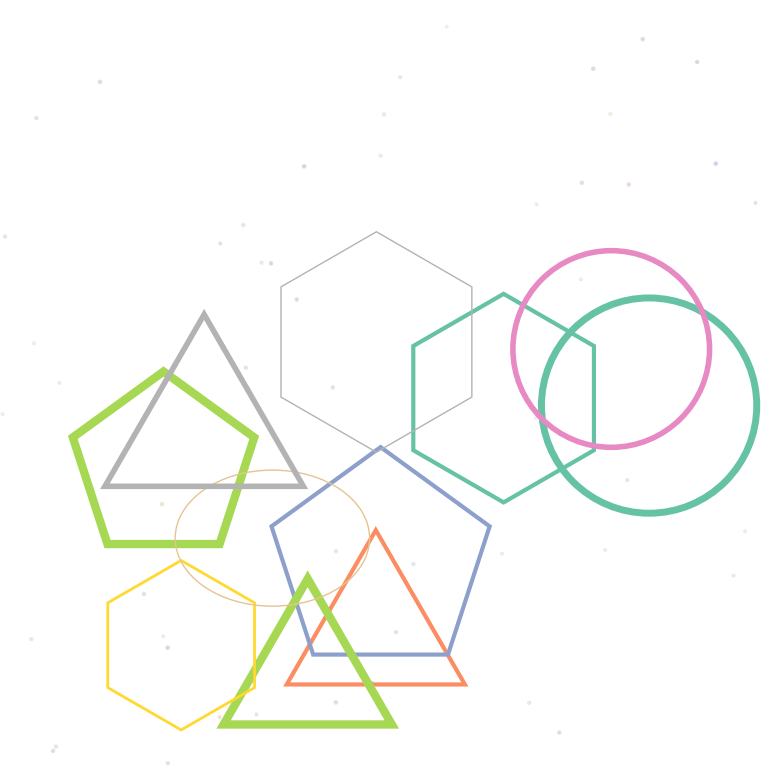[{"shape": "circle", "thickness": 2.5, "radius": 0.7, "center": [0.843, 0.473]}, {"shape": "hexagon", "thickness": 1.5, "radius": 0.68, "center": [0.654, 0.483]}, {"shape": "triangle", "thickness": 1.5, "radius": 0.67, "center": [0.488, 0.178]}, {"shape": "pentagon", "thickness": 1.5, "radius": 0.74, "center": [0.494, 0.27]}, {"shape": "circle", "thickness": 2, "radius": 0.64, "center": [0.794, 0.547]}, {"shape": "triangle", "thickness": 3, "radius": 0.63, "center": [0.4, 0.122]}, {"shape": "pentagon", "thickness": 3, "radius": 0.62, "center": [0.212, 0.394]}, {"shape": "hexagon", "thickness": 1, "radius": 0.55, "center": [0.235, 0.162]}, {"shape": "oval", "thickness": 0.5, "radius": 0.63, "center": [0.354, 0.301]}, {"shape": "triangle", "thickness": 2, "radius": 0.74, "center": [0.265, 0.443]}, {"shape": "hexagon", "thickness": 0.5, "radius": 0.72, "center": [0.489, 0.556]}]